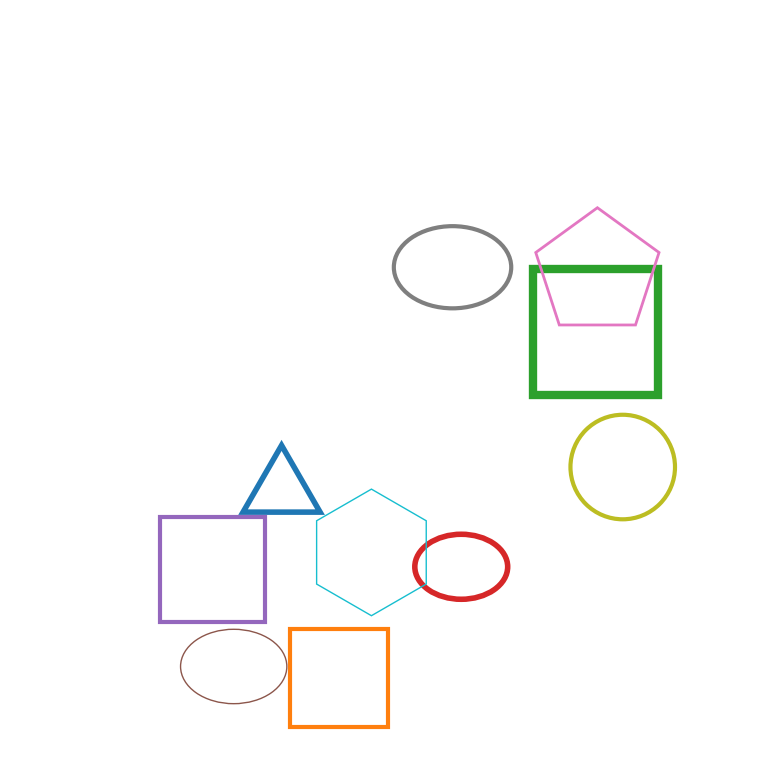[{"shape": "triangle", "thickness": 2, "radius": 0.29, "center": [0.366, 0.364]}, {"shape": "square", "thickness": 1.5, "radius": 0.32, "center": [0.44, 0.12]}, {"shape": "square", "thickness": 3, "radius": 0.41, "center": [0.773, 0.569]}, {"shape": "oval", "thickness": 2, "radius": 0.3, "center": [0.599, 0.264]}, {"shape": "square", "thickness": 1.5, "radius": 0.34, "center": [0.276, 0.261]}, {"shape": "oval", "thickness": 0.5, "radius": 0.35, "center": [0.304, 0.134]}, {"shape": "pentagon", "thickness": 1, "radius": 0.42, "center": [0.776, 0.646]}, {"shape": "oval", "thickness": 1.5, "radius": 0.38, "center": [0.588, 0.653]}, {"shape": "circle", "thickness": 1.5, "radius": 0.34, "center": [0.809, 0.393]}, {"shape": "hexagon", "thickness": 0.5, "radius": 0.41, "center": [0.482, 0.283]}]